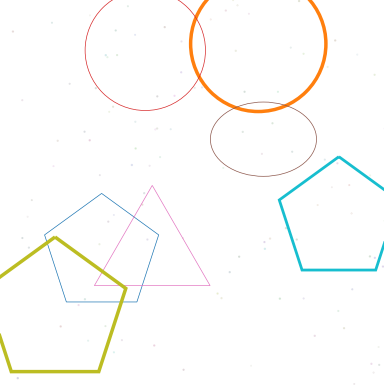[{"shape": "pentagon", "thickness": 0.5, "radius": 0.78, "center": [0.264, 0.342]}, {"shape": "circle", "thickness": 2.5, "radius": 0.88, "center": [0.671, 0.886]}, {"shape": "circle", "thickness": 0.5, "radius": 0.78, "center": [0.377, 0.869]}, {"shape": "oval", "thickness": 0.5, "radius": 0.69, "center": [0.684, 0.638]}, {"shape": "triangle", "thickness": 0.5, "radius": 0.87, "center": [0.395, 0.345]}, {"shape": "pentagon", "thickness": 2.5, "radius": 0.97, "center": [0.143, 0.191]}, {"shape": "pentagon", "thickness": 2, "radius": 0.81, "center": [0.88, 0.43]}]